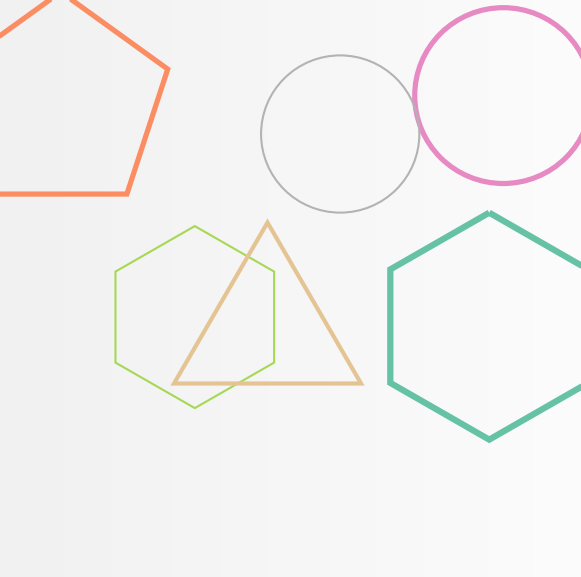[{"shape": "hexagon", "thickness": 3, "radius": 0.98, "center": [0.842, 0.434]}, {"shape": "pentagon", "thickness": 2.5, "radius": 0.97, "center": [0.105, 0.82]}, {"shape": "circle", "thickness": 2.5, "radius": 0.76, "center": [0.866, 0.834]}, {"shape": "hexagon", "thickness": 1, "radius": 0.79, "center": [0.335, 0.45]}, {"shape": "triangle", "thickness": 2, "radius": 0.93, "center": [0.46, 0.428]}, {"shape": "circle", "thickness": 1, "radius": 0.68, "center": [0.585, 0.767]}]